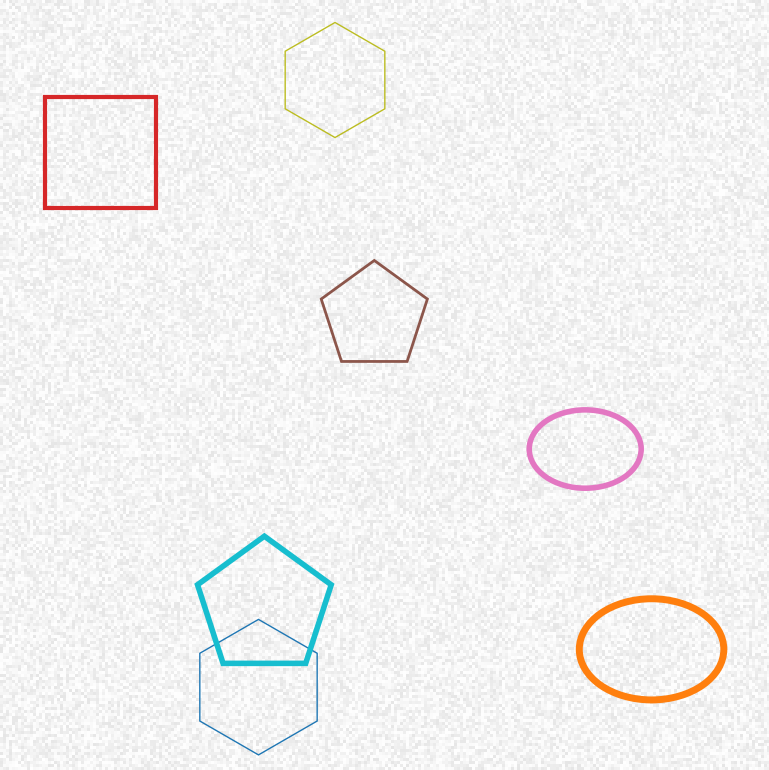[{"shape": "hexagon", "thickness": 0.5, "radius": 0.44, "center": [0.336, 0.108]}, {"shape": "oval", "thickness": 2.5, "radius": 0.47, "center": [0.846, 0.157]}, {"shape": "square", "thickness": 1.5, "radius": 0.36, "center": [0.13, 0.802]}, {"shape": "pentagon", "thickness": 1, "radius": 0.36, "center": [0.486, 0.589]}, {"shape": "oval", "thickness": 2, "radius": 0.36, "center": [0.76, 0.417]}, {"shape": "hexagon", "thickness": 0.5, "radius": 0.37, "center": [0.435, 0.896]}, {"shape": "pentagon", "thickness": 2, "radius": 0.46, "center": [0.343, 0.212]}]